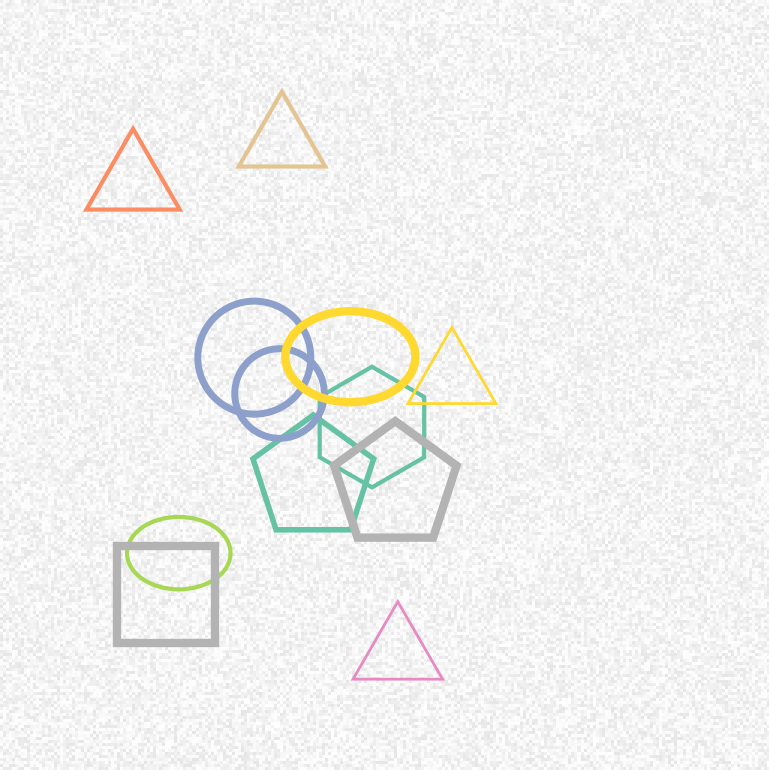[{"shape": "pentagon", "thickness": 2, "radius": 0.41, "center": [0.407, 0.379]}, {"shape": "hexagon", "thickness": 1.5, "radius": 0.39, "center": [0.483, 0.445]}, {"shape": "triangle", "thickness": 1.5, "radius": 0.35, "center": [0.173, 0.763]}, {"shape": "circle", "thickness": 2.5, "radius": 0.37, "center": [0.33, 0.536]}, {"shape": "circle", "thickness": 2.5, "radius": 0.29, "center": [0.363, 0.489]}, {"shape": "triangle", "thickness": 1, "radius": 0.34, "center": [0.517, 0.152]}, {"shape": "oval", "thickness": 1.5, "radius": 0.34, "center": [0.232, 0.282]}, {"shape": "triangle", "thickness": 1, "radius": 0.33, "center": [0.587, 0.509]}, {"shape": "oval", "thickness": 3, "radius": 0.42, "center": [0.455, 0.537]}, {"shape": "triangle", "thickness": 1.5, "radius": 0.32, "center": [0.366, 0.816]}, {"shape": "square", "thickness": 3, "radius": 0.32, "center": [0.215, 0.228]}, {"shape": "pentagon", "thickness": 3, "radius": 0.42, "center": [0.513, 0.369]}]